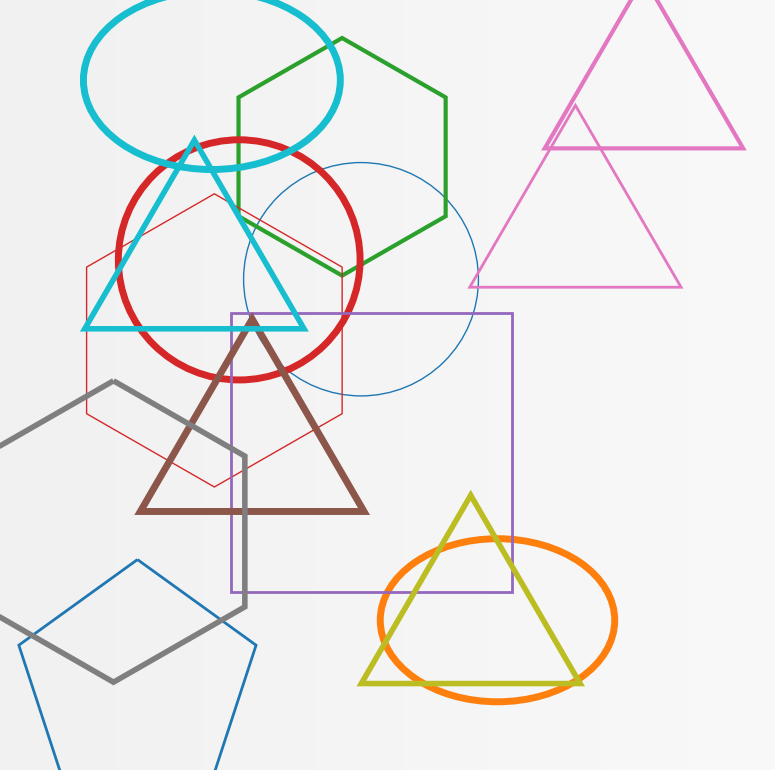[{"shape": "circle", "thickness": 0.5, "radius": 0.76, "center": [0.466, 0.637]}, {"shape": "pentagon", "thickness": 1, "radius": 0.8, "center": [0.177, 0.112]}, {"shape": "oval", "thickness": 2.5, "radius": 0.76, "center": [0.642, 0.194]}, {"shape": "hexagon", "thickness": 1.5, "radius": 0.77, "center": [0.441, 0.796]}, {"shape": "circle", "thickness": 2.5, "radius": 0.78, "center": [0.309, 0.663]}, {"shape": "hexagon", "thickness": 0.5, "radius": 0.95, "center": [0.277, 0.558]}, {"shape": "square", "thickness": 1, "radius": 0.9, "center": [0.479, 0.412]}, {"shape": "triangle", "thickness": 2.5, "radius": 0.83, "center": [0.325, 0.419]}, {"shape": "triangle", "thickness": 1, "radius": 0.79, "center": [0.742, 0.706]}, {"shape": "triangle", "thickness": 1.5, "radius": 0.74, "center": [0.831, 0.881]}, {"shape": "hexagon", "thickness": 2, "radius": 0.98, "center": [0.146, 0.31]}, {"shape": "triangle", "thickness": 2, "radius": 0.82, "center": [0.607, 0.194]}, {"shape": "oval", "thickness": 2.5, "radius": 0.83, "center": [0.273, 0.896]}, {"shape": "triangle", "thickness": 2, "radius": 0.82, "center": [0.251, 0.655]}]